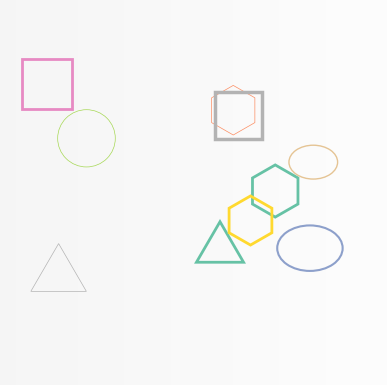[{"shape": "triangle", "thickness": 2, "radius": 0.35, "center": [0.568, 0.354]}, {"shape": "hexagon", "thickness": 2, "radius": 0.34, "center": [0.71, 0.504]}, {"shape": "hexagon", "thickness": 0.5, "radius": 0.32, "center": [0.602, 0.714]}, {"shape": "oval", "thickness": 1.5, "radius": 0.42, "center": [0.8, 0.355]}, {"shape": "square", "thickness": 2, "radius": 0.32, "center": [0.122, 0.782]}, {"shape": "circle", "thickness": 0.5, "radius": 0.37, "center": [0.223, 0.641]}, {"shape": "hexagon", "thickness": 2, "radius": 0.32, "center": [0.646, 0.427]}, {"shape": "oval", "thickness": 1, "radius": 0.31, "center": [0.808, 0.579]}, {"shape": "square", "thickness": 2.5, "radius": 0.31, "center": [0.616, 0.699]}, {"shape": "triangle", "thickness": 0.5, "radius": 0.41, "center": [0.151, 0.285]}]